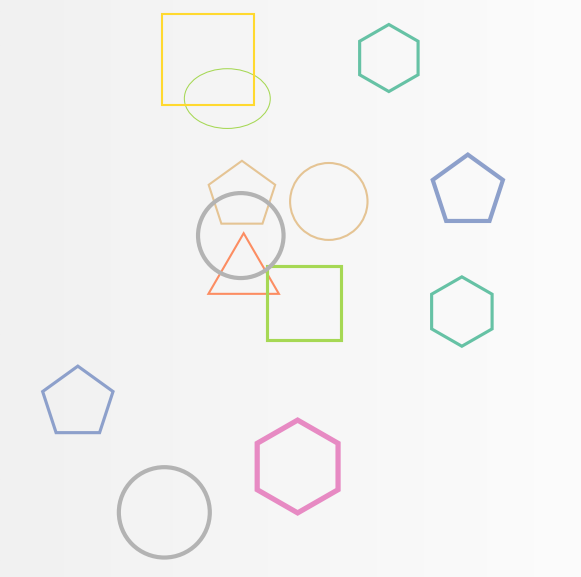[{"shape": "hexagon", "thickness": 1.5, "radius": 0.29, "center": [0.669, 0.899]}, {"shape": "hexagon", "thickness": 1.5, "radius": 0.3, "center": [0.795, 0.46]}, {"shape": "triangle", "thickness": 1, "radius": 0.35, "center": [0.419, 0.525]}, {"shape": "pentagon", "thickness": 1.5, "radius": 0.32, "center": [0.134, 0.301]}, {"shape": "pentagon", "thickness": 2, "radius": 0.32, "center": [0.805, 0.668]}, {"shape": "hexagon", "thickness": 2.5, "radius": 0.4, "center": [0.512, 0.191]}, {"shape": "square", "thickness": 1.5, "radius": 0.32, "center": [0.522, 0.475]}, {"shape": "oval", "thickness": 0.5, "radius": 0.37, "center": [0.391, 0.828]}, {"shape": "square", "thickness": 1, "radius": 0.39, "center": [0.358, 0.896]}, {"shape": "circle", "thickness": 1, "radius": 0.33, "center": [0.566, 0.65]}, {"shape": "pentagon", "thickness": 1, "radius": 0.3, "center": [0.416, 0.661]}, {"shape": "circle", "thickness": 2, "radius": 0.37, "center": [0.414, 0.591]}, {"shape": "circle", "thickness": 2, "radius": 0.39, "center": [0.283, 0.112]}]